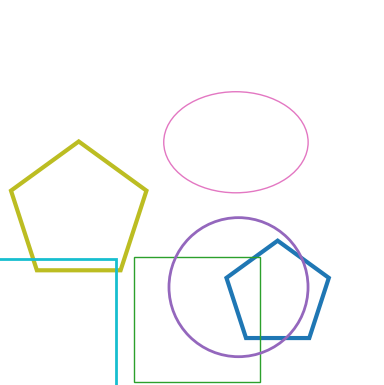[{"shape": "pentagon", "thickness": 3, "radius": 0.7, "center": [0.721, 0.235]}, {"shape": "square", "thickness": 1, "radius": 0.82, "center": [0.512, 0.17]}, {"shape": "circle", "thickness": 2, "radius": 0.9, "center": [0.62, 0.254]}, {"shape": "oval", "thickness": 1, "radius": 0.94, "center": [0.613, 0.63]}, {"shape": "pentagon", "thickness": 3, "radius": 0.92, "center": [0.204, 0.448]}, {"shape": "square", "thickness": 2, "radius": 0.83, "center": [0.136, 0.162]}]